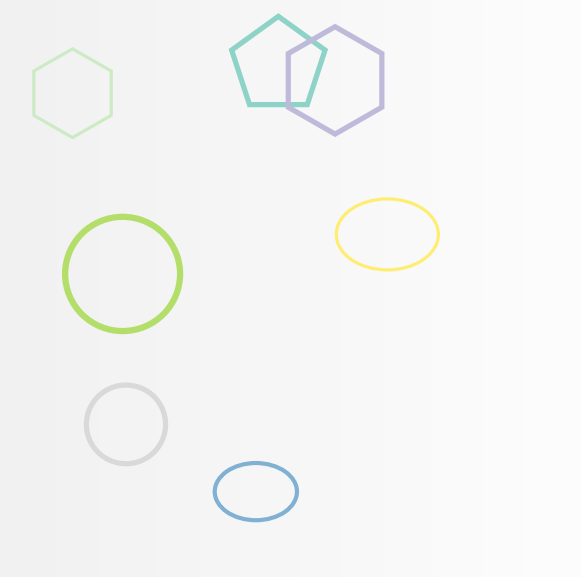[{"shape": "pentagon", "thickness": 2.5, "radius": 0.42, "center": [0.479, 0.886]}, {"shape": "hexagon", "thickness": 2.5, "radius": 0.46, "center": [0.576, 0.86]}, {"shape": "oval", "thickness": 2, "radius": 0.35, "center": [0.44, 0.148]}, {"shape": "circle", "thickness": 3, "radius": 0.49, "center": [0.211, 0.525]}, {"shape": "circle", "thickness": 2.5, "radius": 0.34, "center": [0.217, 0.264]}, {"shape": "hexagon", "thickness": 1.5, "radius": 0.38, "center": [0.125, 0.838]}, {"shape": "oval", "thickness": 1.5, "radius": 0.44, "center": [0.666, 0.593]}]